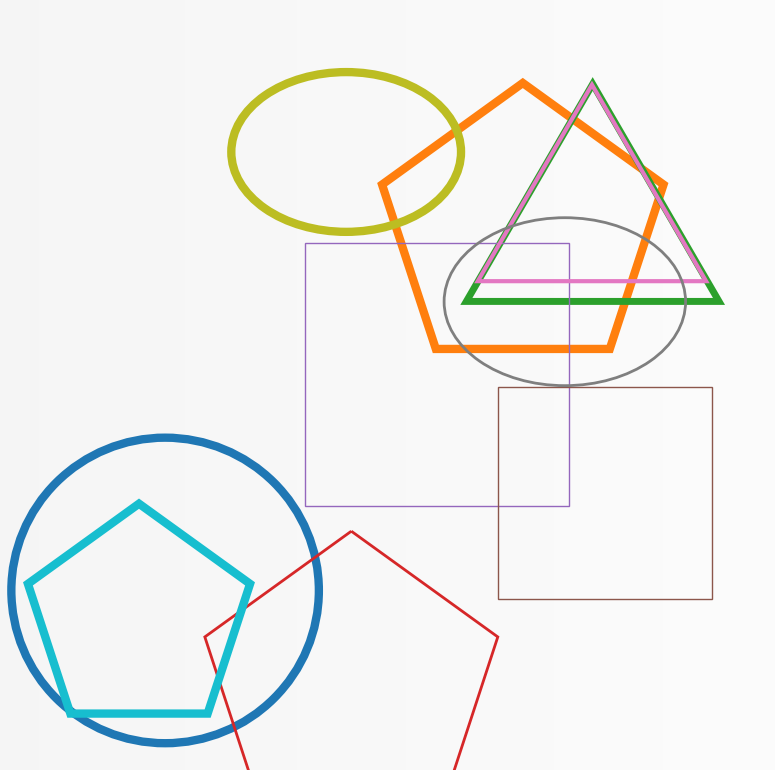[{"shape": "circle", "thickness": 3, "radius": 0.99, "center": [0.213, 0.233]}, {"shape": "pentagon", "thickness": 3, "radius": 0.95, "center": [0.675, 0.701]}, {"shape": "triangle", "thickness": 2.5, "radius": 0.94, "center": [0.765, 0.703]}, {"shape": "pentagon", "thickness": 1, "radius": 0.99, "center": [0.453, 0.111]}, {"shape": "square", "thickness": 0.5, "radius": 0.85, "center": [0.564, 0.514]}, {"shape": "square", "thickness": 0.5, "radius": 0.69, "center": [0.781, 0.36]}, {"shape": "triangle", "thickness": 1.5, "radius": 0.85, "center": [0.764, 0.72]}, {"shape": "oval", "thickness": 1, "radius": 0.78, "center": [0.729, 0.608]}, {"shape": "oval", "thickness": 3, "radius": 0.74, "center": [0.447, 0.803]}, {"shape": "pentagon", "thickness": 3, "radius": 0.75, "center": [0.179, 0.195]}]